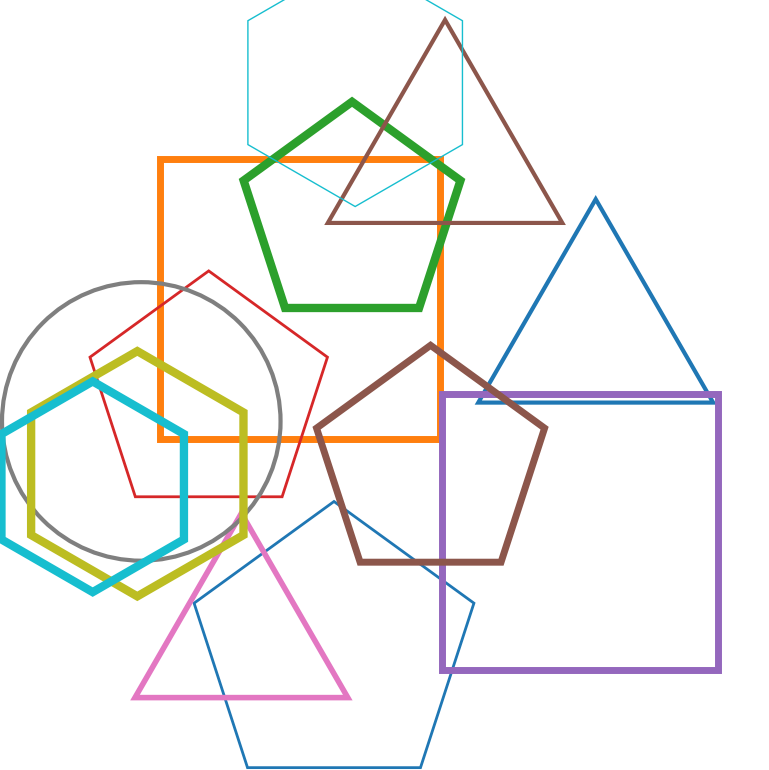[{"shape": "pentagon", "thickness": 1, "radius": 0.96, "center": [0.434, 0.158]}, {"shape": "triangle", "thickness": 1.5, "radius": 0.88, "center": [0.774, 0.565]}, {"shape": "square", "thickness": 2.5, "radius": 0.91, "center": [0.39, 0.611]}, {"shape": "pentagon", "thickness": 3, "radius": 0.74, "center": [0.457, 0.72]}, {"shape": "pentagon", "thickness": 1, "radius": 0.81, "center": [0.271, 0.486]}, {"shape": "square", "thickness": 2.5, "radius": 0.9, "center": [0.753, 0.309]}, {"shape": "triangle", "thickness": 1.5, "radius": 0.88, "center": [0.578, 0.798]}, {"shape": "pentagon", "thickness": 2.5, "radius": 0.78, "center": [0.559, 0.396]}, {"shape": "triangle", "thickness": 2, "radius": 0.8, "center": [0.313, 0.174]}, {"shape": "circle", "thickness": 1.5, "radius": 0.9, "center": [0.183, 0.453]}, {"shape": "hexagon", "thickness": 3, "radius": 0.8, "center": [0.178, 0.385]}, {"shape": "hexagon", "thickness": 0.5, "radius": 0.8, "center": [0.461, 0.893]}, {"shape": "hexagon", "thickness": 3, "radius": 0.68, "center": [0.12, 0.368]}]